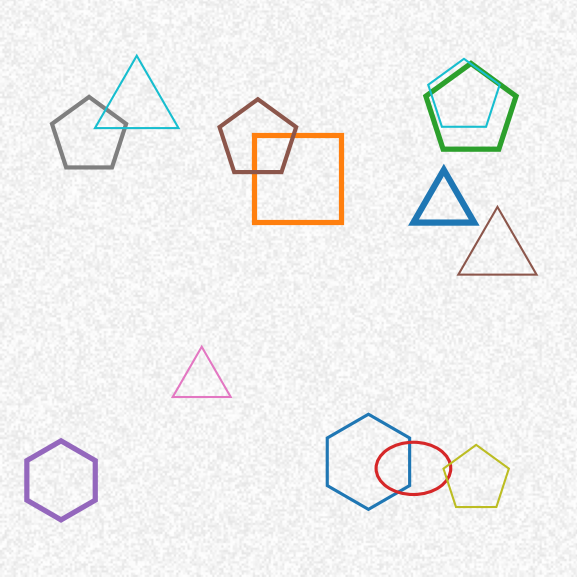[{"shape": "hexagon", "thickness": 1.5, "radius": 0.41, "center": [0.638, 0.199]}, {"shape": "triangle", "thickness": 3, "radius": 0.3, "center": [0.769, 0.644]}, {"shape": "square", "thickness": 2.5, "radius": 0.38, "center": [0.515, 0.69]}, {"shape": "pentagon", "thickness": 2.5, "radius": 0.41, "center": [0.816, 0.807]}, {"shape": "oval", "thickness": 1.5, "radius": 0.32, "center": [0.716, 0.188]}, {"shape": "hexagon", "thickness": 2.5, "radius": 0.34, "center": [0.106, 0.167]}, {"shape": "triangle", "thickness": 1, "radius": 0.39, "center": [0.861, 0.563]}, {"shape": "pentagon", "thickness": 2, "radius": 0.35, "center": [0.447, 0.758]}, {"shape": "triangle", "thickness": 1, "radius": 0.29, "center": [0.349, 0.341]}, {"shape": "pentagon", "thickness": 2, "radius": 0.34, "center": [0.154, 0.764]}, {"shape": "pentagon", "thickness": 1, "radius": 0.3, "center": [0.825, 0.169]}, {"shape": "pentagon", "thickness": 1, "radius": 0.33, "center": [0.803, 0.832]}, {"shape": "triangle", "thickness": 1, "radius": 0.42, "center": [0.237, 0.819]}]